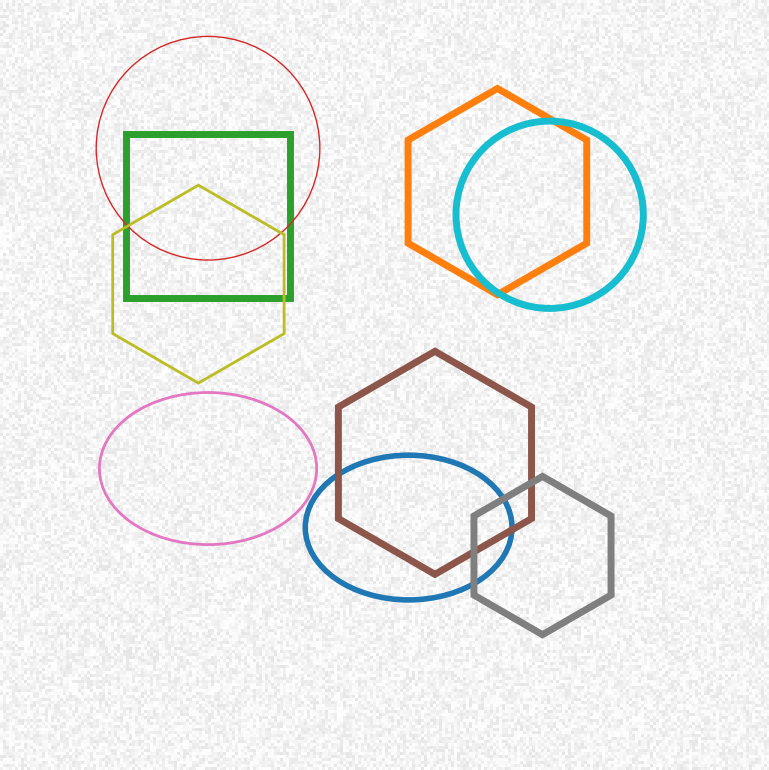[{"shape": "oval", "thickness": 2, "radius": 0.67, "center": [0.531, 0.315]}, {"shape": "hexagon", "thickness": 2.5, "radius": 0.67, "center": [0.646, 0.751]}, {"shape": "square", "thickness": 2.5, "radius": 0.53, "center": [0.27, 0.719]}, {"shape": "circle", "thickness": 0.5, "radius": 0.73, "center": [0.27, 0.807]}, {"shape": "hexagon", "thickness": 2.5, "radius": 0.72, "center": [0.565, 0.399]}, {"shape": "oval", "thickness": 1, "radius": 0.71, "center": [0.27, 0.391]}, {"shape": "hexagon", "thickness": 2.5, "radius": 0.51, "center": [0.705, 0.279]}, {"shape": "hexagon", "thickness": 1, "radius": 0.64, "center": [0.258, 0.631]}, {"shape": "circle", "thickness": 2.5, "radius": 0.61, "center": [0.714, 0.721]}]